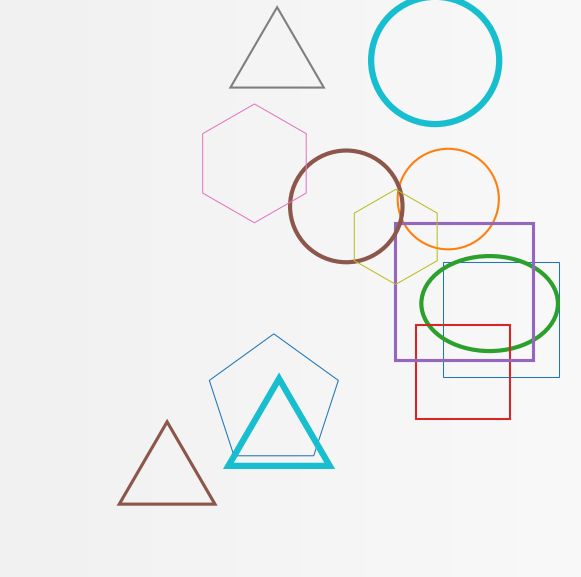[{"shape": "square", "thickness": 0.5, "radius": 0.5, "center": [0.862, 0.446]}, {"shape": "pentagon", "thickness": 0.5, "radius": 0.58, "center": [0.471, 0.304]}, {"shape": "circle", "thickness": 1, "radius": 0.44, "center": [0.771, 0.654]}, {"shape": "oval", "thickness": 2, "radius": 0.59, "center": [0.842, 0.473]}, {"shape": "square", "thickness": 1, "radius": 0.41, "center": [0.797, 0.355]}, {"shape": "square", "thickness": 1.5, "radius": 0.59, "center": [0.799, 0.495]}, {"shape": "circle", "thickness": 2, "radius": 0.48, "center": [0.596, 0.642]}, {"shape": "triangle", "thickness": 1.5, "radius": 0.48, "center": [0.288, 0.174]}, {"shape": "hexagon", "thickness": 0.5, "radius": 0.51, "center": [0.438, 0.716]}, {"shape": "triangle", "thickness": 1, "radius": 0.46, "center": [0.477, 0.894]}, {"shape": "hexagon", "thickness": 0.5, "radius": 0.41, "center": [0.681, 0.589]}, {"shape": "circle", "thickness": 3, "radius": 0.55, "center": [0.749, 0.894]}, {"shape": "triangle", "thickness": 3, "radius": 0.5, "center": [0.48, 0.243]}]